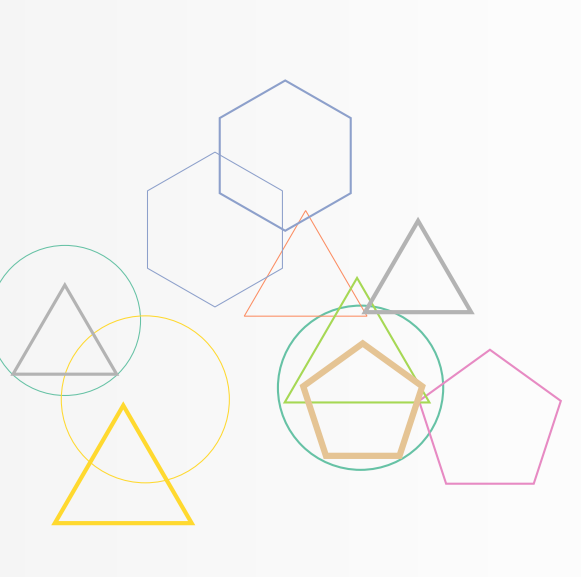[{"shape": "circle", "thickness": 1, "radius": 0.71, "center": [0.62, 0.328]}, {"shape": "circle", "thickness": 0.5, "radius": 0.65, "center": [0.112, 0.444]}, {"shape": "triangle", "thickness": 0.5, "radius": 0.61, "center": [0.526, 0.513]}, {"shape": "hexagon", "thickness": 1, "radius": 0.65, "center": [0.491, 0.73]}, {"shape": "hexagon", "thickness": 0.5, "radius": 0.67, "center": [0.37, 0.602]}, {"shape": "pentagon", "thickness": 1, "radius": 0.64, "center": [0.843, 0.265]}, {"shape": "triangle", "thickness": 1, "radius": 0.72, "center": [0.614, 0.374]}, {"shape": "triangle", "thickness": 2, "radius": 0.68, "center": [0.212, 0.161]}, {"shape": "circle", "thickness": 0.5, "radius": 0.72, "center": [0.25, 0.308]}, {"shape": "pentagon", "thickness": 3, "radius": 0.54, "center": [0.624, 0.297]}, {"shape": "triangle", "thickness": 1.5, "radius": 0.51, "center": [0.112, 0.403]}, {"shape": "triangle", "thickness": 2, "radius": 0.53, "center": [0.719, 0.511]}]